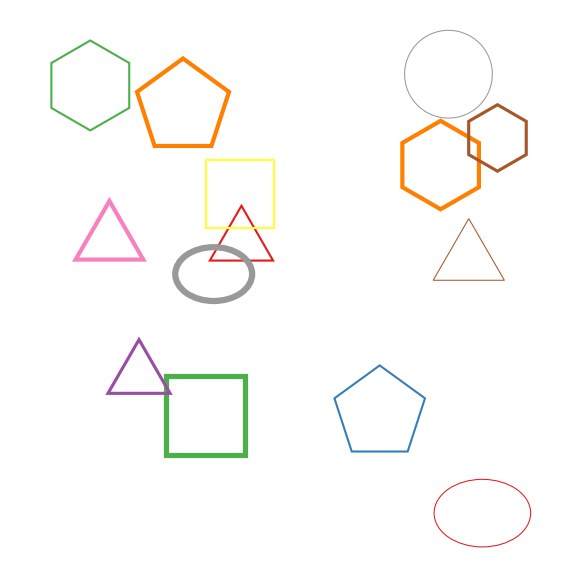[{"shape": "triangle", "thickness": 1, "radius": 0.32, "center": [0.418, 0.58]}, {"shape": "oval", "thickness": 0.5, "radius": 0.42, "center": [0.835, 0.111]}, {"shape": "pentagon", "thickness": 1, "radius": 0.41, "center": [0.658, 0.284]}, {"shape": "hexagon", "thickness": 1, "radius": 0.39, "center": [0.156, 0.851]}, {"shape": "square", "thickness": 2.5, "radius": 0.34, "center": [0.356, 0.28]}, {"shape": "triangle", "thickness": 1.5, "radius": 0.31, "center": [0.241, 0.349]}, {"shape": "pentagon", "thickness": 2, "radius": 0.42, "center": [0.317, 0.814]}, {"shape": "hexagon", "thickness": 2, "radius": 0.38, "center": [0.763, 0.713]}, {"shape": "square", "thickness": 1, "radius": 0.29, "center": [0.415, 0.663]}, {"shape": "hexagon", "thickness": 1.5, "radius": 0.29, "center": [0.861, 0.76]}, {"shape": "triangle", "thickness": 0.5, "radius": 0.36, "center": [0.812, 0.549]}, {"shape": "triangle", "thickness": 2, "radius": 0.34, "center": [0.19, 0.583]}, {"shape": "oval", "thickness": 3, "radius": 0.33, "center": [0.37, 0.525]}, {"shape": "circle", "thickness": 0.5, "radius": 0.38, "center": [0.777, 0.871]}]